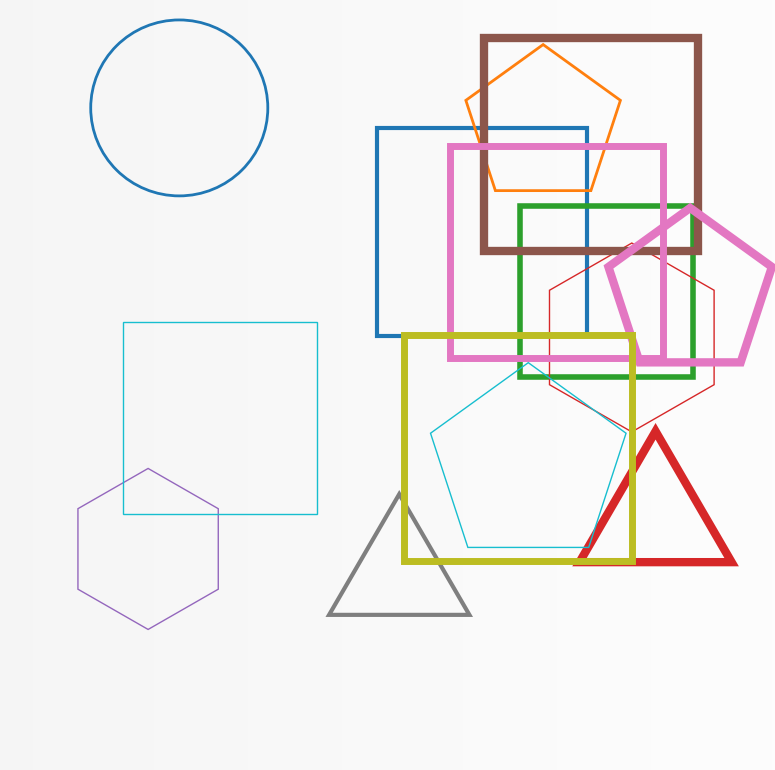[{"shape": "square", "thickness": 1.5, "radius": 0.68, "center": [0.622, 0.699]}, {"shape": "circle", "thickness": 1, "radius": 0.57, "center": [0.231, 0.86]}, {"shape": "pentagon", "thickness": 1, "radius": 0.52, "center": [0.701, 0.837]}, {"shape": "square", "thickness": 2, "radius": 0.56, "center": [0.782, 0.621]}, {"shape": "triangle", "thickness": 3, "radius": 0.57, "center": [0.846, 0.327]}, {"shape": "hexagon", "thickness": 0.5, "radius": 0.61, "center": [0.815, 0.562]}, {"shape": "hexagon", "thickness": 0.5, "radius": 0.52, "center": [0.191, 0.287]}, {"shape": "square", "thickness": 3, "radius": 0.69, "center": [0.762, 0.813]}, {"shape": "pentagon", "thickness": 3, "radius": 0.55, "center": [0.891, 0.619]}, {"shape": "square", "thickness": 2.5, "radius": 0.69, "center": [0.719, 0.673]}, {"shape": "triangle", "thickness": 1.5, "radius": 0.52, "center": [0.515, 0.254]}, {"shape": "square", "thickness": 2.5, "radius": 0.73, "center": [0.668, 0.418]}, {"shape": "square", "thickness": 0.5, "radius": 0.62, "center": [0.284, 0.457]}, {"shape": "pentagon", "thickness": 0.5, "radius": 0.66, "center": [0.682, 0.396]}]